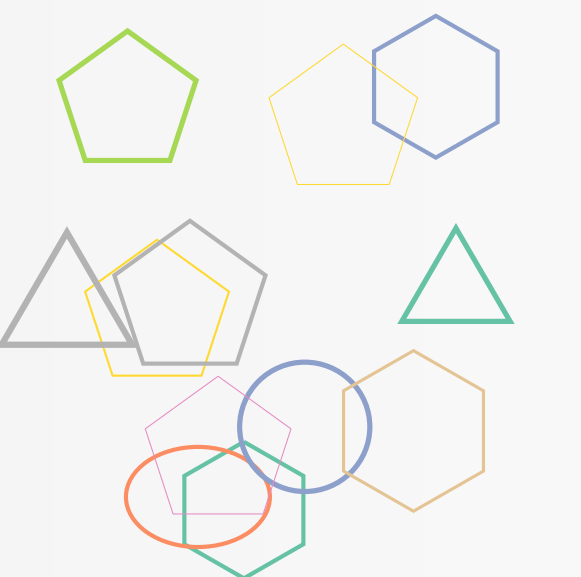[{"shape": "triangle", "thickness": 2.5, "radius": 0.54, "center": [0.784, 0.496]}, {"shape": "hexagon", "thickness": 2, "radius": 0.59, "center": [0.42, 0.116]}, {"shape": "oval", "thickness": 2, "radius": 0.62, "center": [0.341, 0.139]}, {"shape": "circle", "thickness": 2.5, "radius": 0.56, "center": [0.524, 0.26]}, {"shape": "hexagon", "thickness": 2, "radius": 0.61, "center": [0.75, 0.849]}, {"shape": "pentagon", "thickness": 0.5, "radius": 0.66, "center": [0.375, 0.216]}, {"shape": "pentagon", "thickness": 2.5, "radius": 0.62, "center": [0.219, 0.822]}, {"shape": "pentagon", "thickness": 0.5, "radius": 0.67, "center": [0.591, 0.788]}, {"shape": "pentagon", "thickness": 1, "radius": 0.65, "center": [0.27, 0.454]}, {"shape": "hexagon", "thickness": 1.5, "radius": 0.69, "center": [0.711, 0.253]}, {"shape": "pentagon", "thickness": 2, "radius": 0.68, "center": [0.327, 0.48]}, {"shape": "triangle", "thickness": 3, "radius": 0.65, "center": [0.115, 0.467]}]